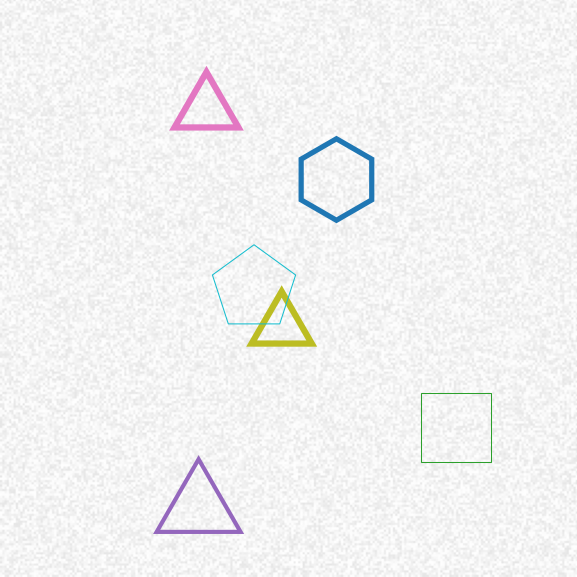[{"shape": "hexagon", "thickness": 2.5, "radius": 0.35, "center": [0.583, 0.688]}, {"shape": "square", "thickness": 0.5, "radius": 0.3, "center": [0.79, 0.259]}, {"shape": "triangle", "thickness": 2, "radius": 0.42, "center": [0.344, 0.12]}, {"shape": "triangle", "thickness": 3, "radius": 0.32, "center": [0.358, 0.81]}, {"shape": "triangle", "thickness": 3, "radius": 0.3, "center": [0.488, 0.434]}, {"shape": "pentagon", "thickness": 0.5, "radius": 0.38, "center": [0.44, 0.5]}]